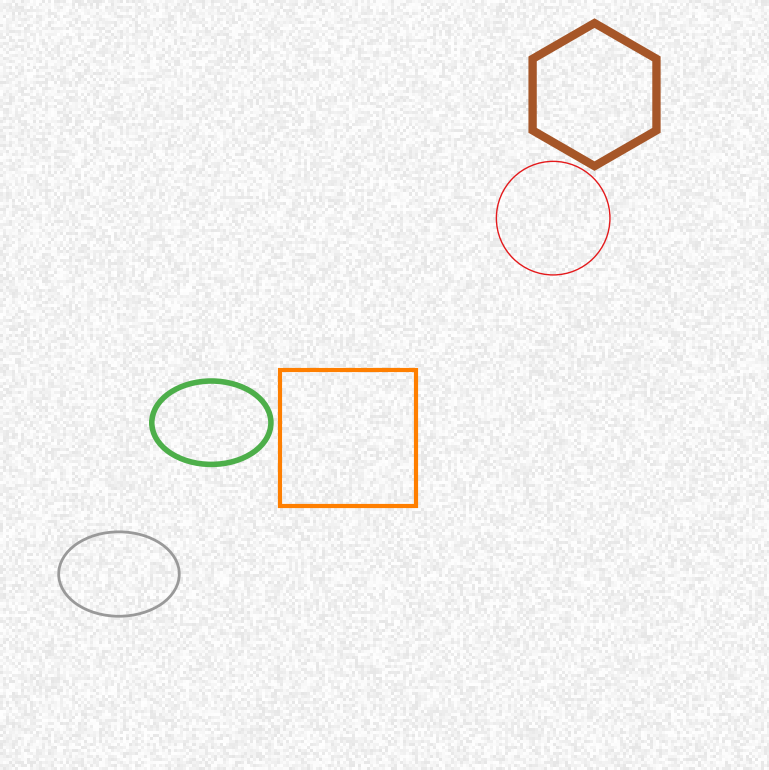[{"shape": "circle", "thickness": 0.5, "radius": 0.37, "center": [0.718, 0.717]}, {"shape": "oval", "thickness": 2, "radius": 0.39, "center": [0.274, 0.451]}, {"shape": "square", "thickness": 1.5, "radius": 0.44, "center": [0.452, 0.431]}, {"shape": "hexagon", "thickness": 3, "radius": 0.46, "center": [0.772, 0.877]}, {"shape": "oval", "thickness": 1, "radius": 0.39, "center": [0.155, 0.254]}]